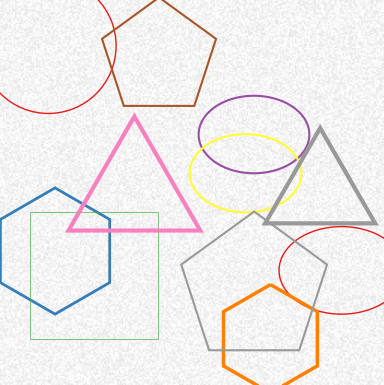[{"shape": "circle", "thickness": 1, "radius": 0.88, "center": [0.126, 0.881]}, {"shape": "oval", "thickness": 1, "radius": 0.81, "center": [0.887, 0.298]}, {"shape": "hexagon", "thickness": 2, "radius": 0.82, "center": [0.143, 0.348]}, {"shape": "square", "thickness": 0.5, "radius": 0.83, "center": [0.244, 0.285]}, {"shape": "oval", "thickness": 1.5, "radius": 0.72, "center": [0.66, 0.651]}, {"shape": "hexagon", "thickness": 2.5, "radius": 0.7, "center": [0.702, 0.12]}, {"shape": "oval", "thickness": 1.5, "radius": 0.73, "center": [0.638, 0.55]}, {"shape": "pentagon", "thickness": 1.5, "radius": 0.78, "center": [0.413, 0.851]}, {"shape": "triangle", "thickness": 3, "radius": 0.99, "center": [0.349, 0.5]}, {"shape": "pentagon", "thickness": 1.5, "radius": 1.0, "center": [0.66, 0.251]}, {"shape": "triangle", "thickness": 3, "radius": 0.83, "center": [0.832, 0.502]}]